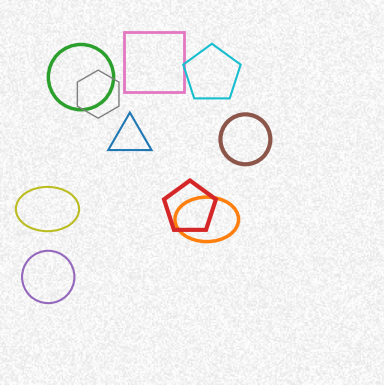[{"shape": "triangle", "thickness": 1.5, "radius": 0.32, "center": [0.337, 0.643]}, {"shape": "oval", "thickness": 2.5, "radius": 0.41, "center": [0.537, 0.43]}, {"shape": "circle", "thickness": 2.5, "radius": 0.42, "center": [0.21, 0.8]}, {"shape": "pentagon", "thickness": 3, "radius": 0.35, "center": [0.493, 0.46]}, {"shape": "circle", "thickness": 1.5, "radius": 0.34, "center": [0.125, 0.281]}, {"shape": "circle", "thickness": 3, "radius": 0.32, "center": [0.637, 0.638]}, {"shape": "square", "thickness": 2, "radius": 0.39, "center": [0.4, 0.839]}, {"shape": "hexagon", "thickness": 1, "radius": 0.31, "center": [0.255, 0.755]}, {"shape": "oval", "thickness": 1.5, "radius": 0.41, "center": [0.123, 0.457]}, {"shape": "pentagon", "thickness": 1.5, "radius": 0.39, "center": [0.55, 0.808]}]